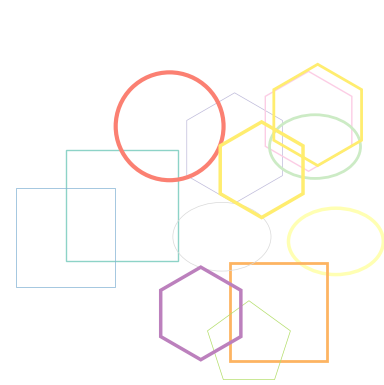[{"shape": "square", "thickness": 1, "radius": 0.73, "center": [0.318, 0.466]}, {"shape": "oval", "thickness": 2.5, "radius": 0.62, "center": [0.872, 0.373]}, {"shape": "hexagon", "thickness": 0.5, "radius": 0.72, "center": [0.609, 0.616]}, {"shape": "circle", "thickness": 3, "radius": 0.7, "center": [0.441, 0.672]}, {"shape": "square", "thickness": 0.5, "radius": 0.64, "center": [0.171, 0.383]}, {"shape": "square", "thickness": 2, "radius": 0.63, "center": [0.723, 0.189]}, {"shape": "pentagon", "thickness": 0.5, "radius": 0.57, "center": [0.647, 0.106]}, {"shape": "hexagon", "thickness": 1, "radius": 0.65, "center": [0.801, 0.685]}, {"shape": "oval", "thickness": 0.5, "radius": 0.64, "center": [0.576, 0.385]}, {"shape": "hexagon", "thickness": 2.5, "radius": 0.6, "center": [0.522, 0.186]}, {"shape": "oval", "thickness": 2, "radius": 0.59, "center": [0.818, 0.619]}, {"shape": "hexagon", "thickness": 2, "radius": 0.66, "center": [0.825, 0.701]}, {"shape": "hexagon", "thickness": 2.5, "radius": 0.62, "center": [0.68, 0.559]}]